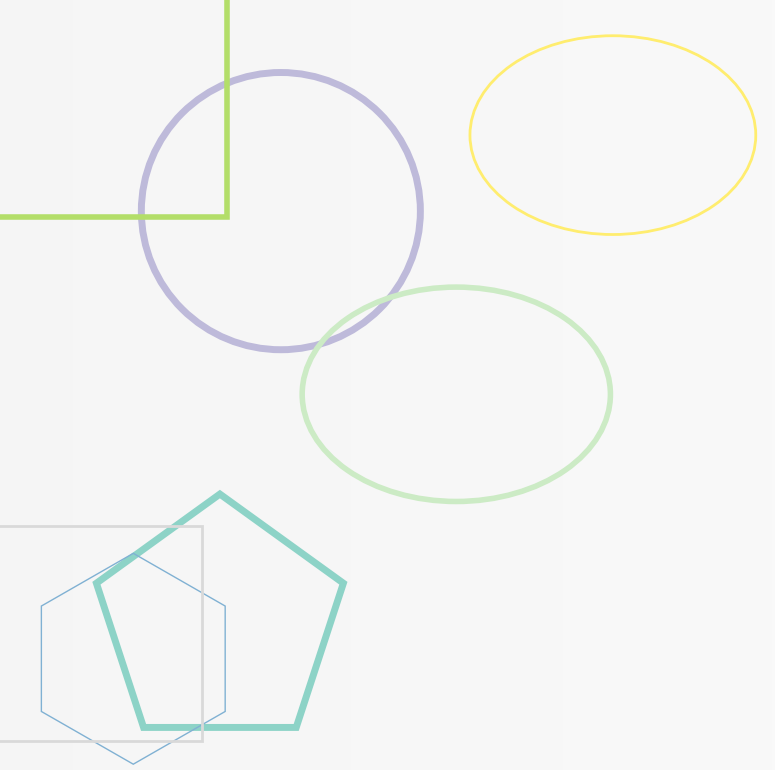[{"shape": "pentagon", "thickness": 2.5, "radius": 0.84, "center": [0.284, 0.191]}, {"shape": "circle", "thickness": 2.5, "radius": 0.9, "center": [0.362, 0.726]}, {"shape": "hexagon", "thickness": 0.5, "radius": 0.68, "center": [0.172, 0.144]}, {"shape": "square", "thickness": 2, "radius": 0.89, "center": [0.115, 0.896]}, {"shape": "square", "thickness": 1, "radius": 0.7, "center": [0.121, 0.178]}, {"shape": "oval", "thickness": 2, "radius": 0.99, "center": [0.589, 0.488]}, {"shape": "oval", "thickness": 1, "radius": 0.92, "center": [0.791, 0.825]}]